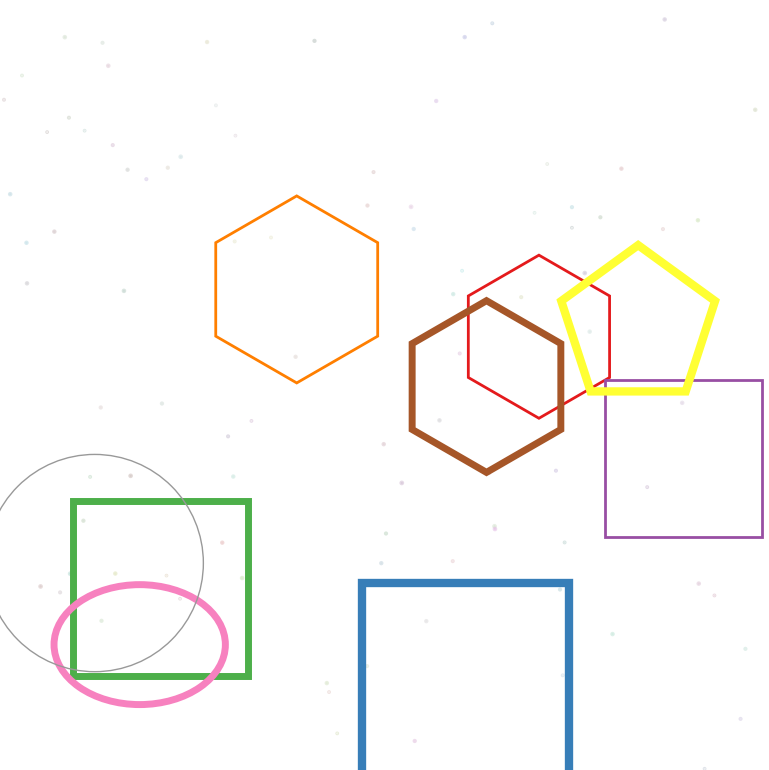[{"shape": "hexagon", "thickness": 1, "radius": 0.53, "center": [0.7, 0.563]}, {"shape": "square", "thickness": 3, "radius": 0.67, "center": [0.605, 0.107]}, {"shape": "square", "thickness": 2.5, "radius": 0.57, "center": [0.208, 0.236]}, {"shape": "square", "thickness": 1, "radius": 0.51, "center": [0.887, 0.404]}, {"shape": "hexagon", "thickness": 1, "radius": 0.61, "center": [0.385, 0.624]}, {"shape": "pentagon", "thickness": 3, "radius": 0.53, "center": [0.829, 0.577]}, {"shape": "hexagon", "thickness": 2.5, "radius": 0.56, "center": [0.632, 0.498]}, {"shape": "oval", "thickness": 2.5, "radius": 0.56, "center": [0.181, 0.163]}, {"shape": "circle", "thickness": 0.5, "radius": 0.71, "center": [0.123, 0.269]}]